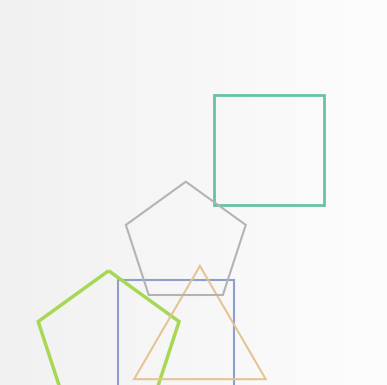[{"shape": "square", "thickness": 2, "radius": 0.71, "center": [0.695, 0.61]}, {"shape": "square", "thickness": 1.5, "radius": 0.75, "center": [0.454, 0.125]}, {"shape": "pentagon", "thickness": 2.5, "radius": 0.96, "center": [0.28, 0.106]}, {"shape": "triangle", "thickness": 1.5, "radius": 0.98, "center": [0.516, 0.113]}, {"shape": "pentagon", "thickness": 1.5, "radius": 0.81, "center": [0.48, 0.365]}]